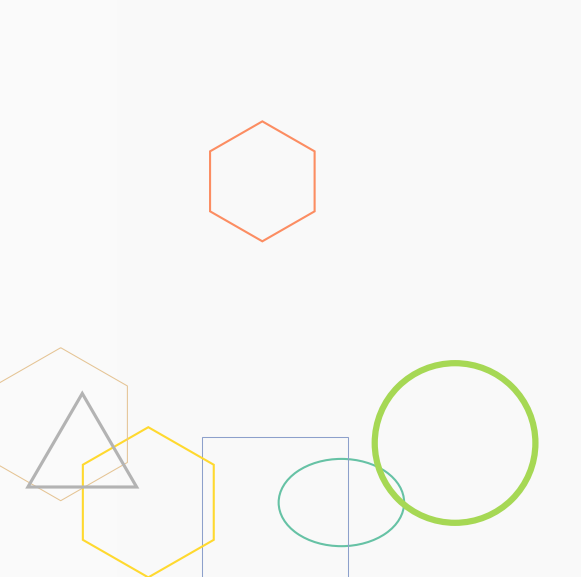[{"shape": "oval", "thickness": 1, "radius": 0.54, "center": [0.587, 0.129]}, {"shape": "hexagon", "thickness": 1, "radius": 0.52, "center": [0.451, 0.685]}, {"shape": "square", "thickness": 0.5, "radius": 0.62, "center": [0.473, 0.117]}, {"shape": "circle", "thickness": 3, "radius": 0.69, "center": [0.783, 0.232]}, {"shape": "hexagon", "thickness": 1, "radius": 0.65, "center": [0.255, 0.129]}, {"shape": "hexagon", "thickness": 0.5, "radius": 0.66, "center": [0.104, 0.265]}, {"shape": "triangle", "thickness": 1.5, "radius": 0.54, "center": [0.142, 0.21]}]